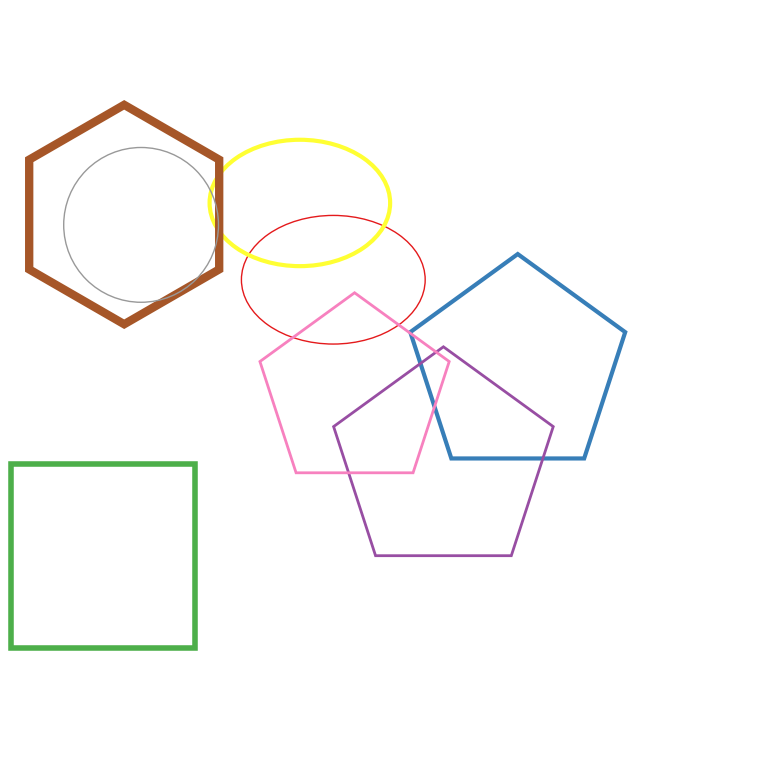[{"shape": "oval", "thickness": 0.5, "radius": 0.6, "center": [0.433, 0.637]}, {"shape": "pentagon", "thickness": 1.5, "radius": 0.73, "center": [0.672, 0.523]}, {"shape": "square", "thickness": 2, "radius": 0.6, "center": [0.134, 0.278]}, {"shape": "pentagon", "thickness": 1, "radius": 0.75, "center": [0.576, 0.4]}, {"shape": "oval", "thickness": 1.5, "radius": 0.59, "center": [0.389, 0.736]}, {"shape": "hexagon", "thickness": 3, "radius": 0.71, "center": [0.161, 0.721]}, {"shape": "pentagon", "thickness": 1, "radius": 0.65, "center": [0.46, 0.491]}, {"shape": "circle", "thickness": 0.5, "radius": 0.5, "center": [0.183, 0.708]}]